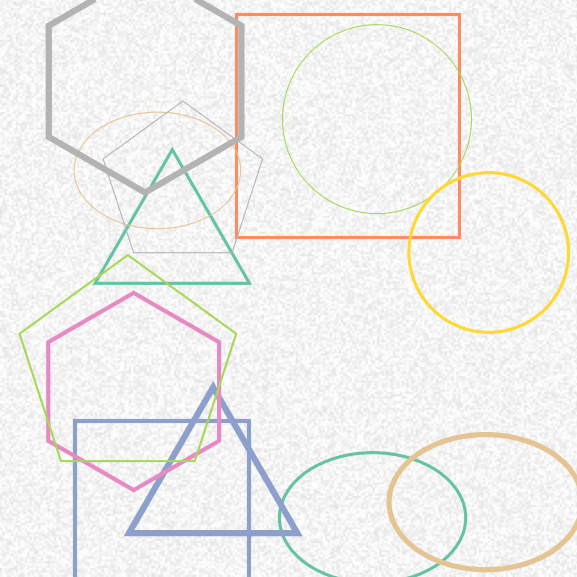[{"shape": "oval", "thickness": 1.5, "radius": 0.81, "center": [0.645, 0.102]}, {"shape": "triangle", "thickness": 1.5, "radius": 0.77, "center": [0.298, 0.586]}, {"shape": "square", "thickness": 1.5, "radius": 0.97, "center": [0.602, 0.782]}, {"shape": "triangle", "thickness": 3, "radius": 0.84, "center": [0.369, 0.16]}, {"shape": "square", "thickness": 2, "radius": 0.75, "center": [0.281, 0.119]}, {"shape": "hexagon", "thickness": 2, "radius": 0.85, "center": [0.232, 0.321]}, {"shape": "pentagon", "thickness": 1, "radius": 0.99, "center": [0.221, 0.36]}, {"shape": "circle", "thickness": 0.5, "radius": 0.82, "center": [0.653, 0.793]}, {"shape": "circle", "thickness": 1.5, "radius": 0.69, "center": [0.846, 0.562]}, {"shape": "oval", "thickness": 2.5, "radius": 0.84, "center": [0.841, 0.13]}, {"shape": "oval", "thickness": 0.5, "radius": 0.72, "center": [0.273, 0.704]}, {"shape": "hexagon", "thickness": 3, "radius": 0.96, "center": [0.251, 0.858]}, {"shape": "pentagon", "thickness": 0.5, "radius": 0.73, "center": [0.317, 0.679]}]